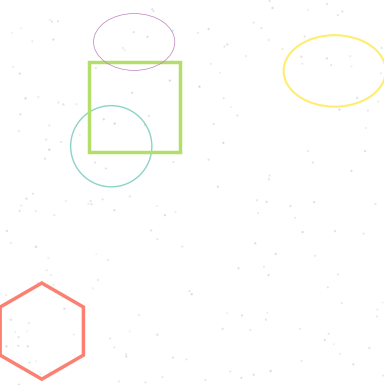[{"shape": "circle", "thickness": 1, "radius": 0.53, "center": [0.289, 0.62]}, {"shape": "hexagon", "thickness": 2.5, "radius": 0.62, "center": [0.109, 0.14]}, {"shape": "square", "thickness": 2.5, "radius": 0.59, "center": [0.35, 0.722]}, {"shape": "oval", "thickness": 0.5, "radius": 0.53, "center": [0.349, 0.891]}, {"shape": "oval", "thickness": 1.5, "radius": 0.66, "center": [0.869, 0.816]}]